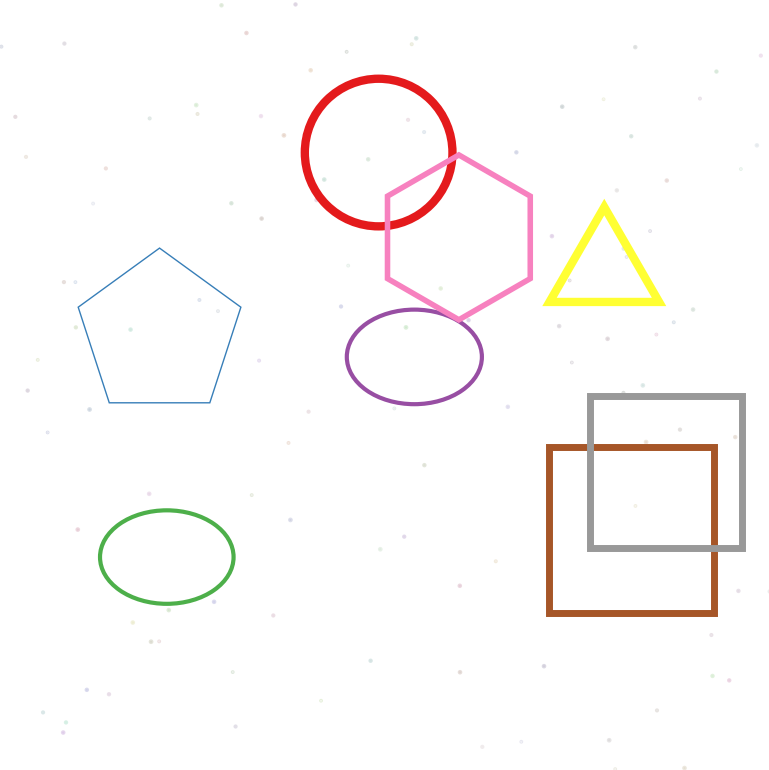[{"shape": "circle", "thickness": 3, "radius": 0.48, "center": [0.492, 0.802]}, {"shape": "pentagon", "thickness": 0.5, "radius": 0.56, "center": [0.207, 0.567]}, {"shape": "oval", "thickness": 1.5, "radius": 0.43, "center": [0.217, 0.277]}, {"shape": "oval", "thickness": 1.5, "radius": 0.44, "center": [0.538, 0.536]}, {"shape": "triangle", "thickness": 3, "radius": 0.41, "center": [0.785, 0.649]}, {"shape": "square", "thickness": 2.5, "radius": 0.54, "center": [0.82, 0.312]}, {"shape": "hexagon", "thickness": 2, "radius": 0.54, "center": [0.596, 0.692]}, {"shape": "square", "thickness": 2.5, "radius": 0.49, "center": [0.864, 0.387]}]